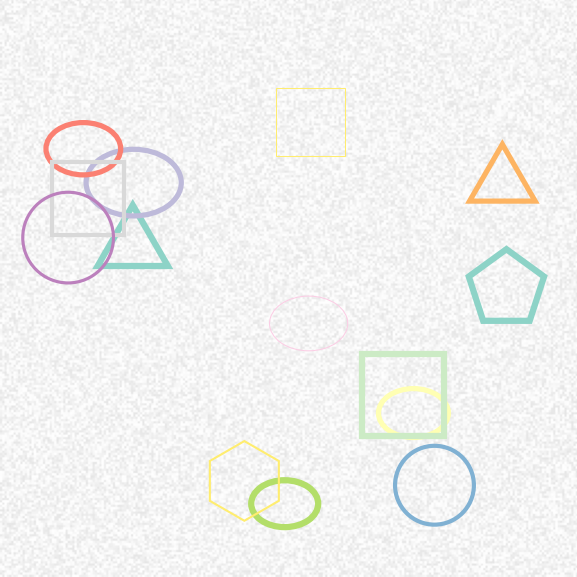[{"shape": "pentagon", "thickness": 3, "radius": 0.34, "center": [0.877, 0.499]}, {"shape": "triangle", "thickness": 3, "radius": 0.35, "center": [0.23, 0.574]}, {"shape": "oval", "thickness": 2.5, "radius": 0.3, "center": [0.716, 0.284]}, {"shape": "oval", "thickness": 2.5, "radius": 0.41, "center": [0.231, 0.683]}, {"shape": "oval", "thickness": 2.5, "radius": 0.32, "center": [0.144, 0.742]}, {"shape": "circle", "thickness": 2, "radius": 0.34, "center": [0.752, 0.159]}, {"shape": "triangle", "thickness": 2.5, "radius": 0.33, "center": [0.87, 0.684]}, {"shape": "oval", "thickness": 3, "radius": 0.29, "center": [0.493, 0.127]}, {"shape": "oval", "thickness": 0.5, "radius": 0.34, "center": [0.534, 0.439]}, {"shape": "square", "thickness": 2, "radius": 0.31, "center": [0.152, 0.655]}, {"shape": "circle", "thickness": 1.5, "radius": 0.39, "center": [0.118, 0.588]}, {"shape": "square", "thickness": 3, "radius": 0.36, "center": [0.699, 0.315]}, {"shape": "square", "thickness": 0.5, "radius": 0.3, "center": [0.538, 0.787]}, {"shape": "hexagon", "thickness": 1, "radius": 0.34, "center": [0.423, 0.166]}]